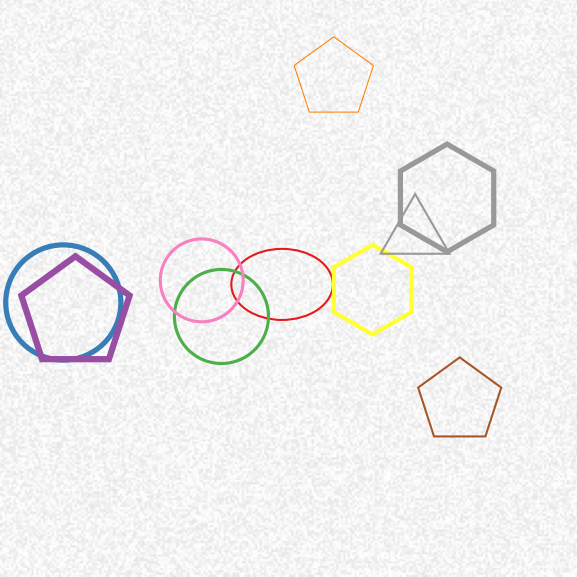[{"shape": "oval", "thickness": 1, "radius": 0.44, "center": [0.488, 0.507]}, {"shape": "circle", "thickness": 2.5, "radius": 0.5, "center": [0.11, 0.475]}, {"shape": "circle", "thickness": 1.5, "radius": 0.41, "center": [0.383, 0.451]}, {"shape": "pentagon", "thickness": 3, "radius": 0.49, "center": [0.131, 0.457]}, {"shape": "pentagon", "thickness": 0.5, "radius": 0.36, "center": [0.578, 0.863]}, {"shape": "hexagon", "thickness": 2, "radius": 0.39, "center": [0.645, 0.498]}, {"shape": "pentagon", "thickness": 1, "radius": 0.38, "center": [0.796, 0.305]}, {"shape": "circle", "thickness": 1.5, "radius": 0.36, "center": [0.349, 0.514]}, {"shape": "triangle", "thickness": 1, "radius": 0.34, "center": [0.719, 0.594]}, {"shape": "hexagon", "thickness": 2.5, "radius": 0.47, "center": [0.774, 0.656]}]